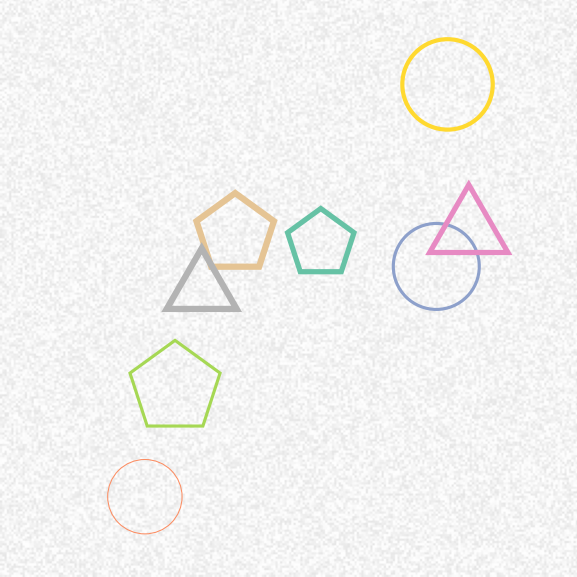[{"shape": "pentagon", "thickness": 2.5, "radius": 0.3, "center": [0.555, 0.578]}, {"shape": "circle", "thickness": 0.5, "radius": 0.32, "center": [0.251, 0.139]}, {"shape": "circle", "thickness": 1.5, "radius": 0.37, "center": [0.755, 0.538]}, {"shape": "triangle", "thickness": 2.5, "radius": 0.39, "center": [0.812, 0.601]}, {"shape": "pentagon", "thickness": 1.5, "radius": 0.41, "center": [0.303, 0.328]}, {"shape": "circle", "thickness": 2, "radius": 0.39, "center": [0.775, 0.853]}, {"shape": "pentagon", "thickness": 3, "radius": 0.35, "center": [0.407, 0.594]}, {"shape": "triangle", "thickness": 3, "radius": 0.35, "center": [0.349, 0.499]}]